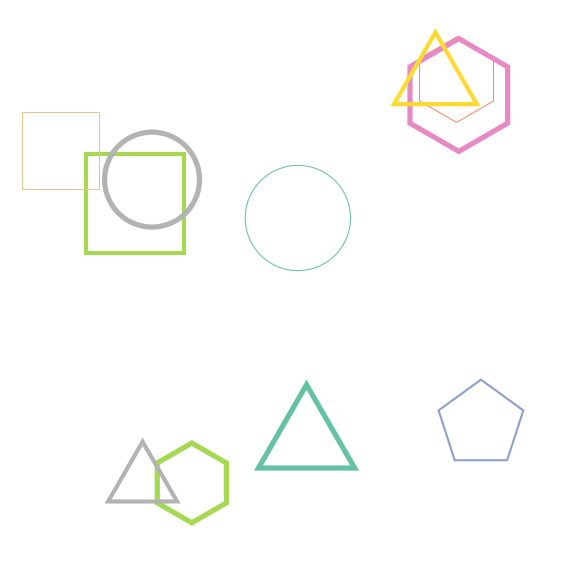[{"shape": "triangle", "thickness": 2.5, "radius": 0.48, "center": [0.531, 0.237]}, {"shape": "circle", "thickness": 0.5, "radius": 0.46, "center": [0.516, 0.622]}, {"shape": "hexagon", "thickness": 0.5, "radius": 0.37, "center": [0.791, 0.861]}, {"shape": "pentagon", "thickness": 1, "radius": 0.39, "center": [0.833, 0.265]}, {"shape": "hexagon", "thickness": 2.5, "radius": 0.49, "center": [0.794, 0.835]}, {"shape": "hexagon", "thickness": 2.5, "radius": 0.35, "center": [0.332, 0.163]}, {"shape": "square", "thickness": 2, "radius": 0.43, "center": [0.234, 0.647]}, {"shape": "triangle", "thickness": 2, "radius": 0.41, "center": [0.754, 0.86]}, {"shape": "square", "thickness": 0.5, "radius": 0.33, "center": [0.104, 0.738]}, {"shape": "circle", "thickness": 2.5, "radius": 0.41, "center": [0.263, 0.688]}, {"shape": "triangle", "thickness": 2, "radius": 0.34, "center": [0.247, 0.165]}]